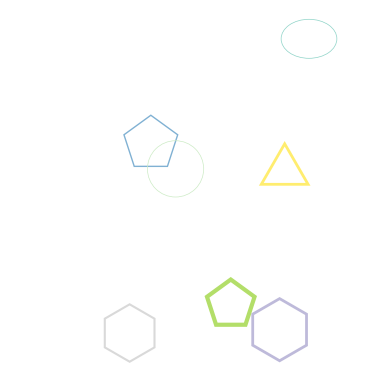[{"shape": "oval", "thickness": 0.5, "radius": 0.36, "center": [0.803, 0.899]}, {"shape": "hexagon", "thickness": 2, "radius": 0.4, "center": [0.726, 0.144]}, {"shape": "pentagon", "thickness": 1, "radius": 0.37, "center": [0.392, 0.627]}, {"shape": "pentagon", "thickness": 3, "radius": 0.32, "center": [0.599, 0.209]}, {"shape": "hexagon", "thickness": 1.5, "radius": 0.37, "center": [0.337, 0.135]}, {"shape": "circle", "thickness": 0.5, "radius": 0.37, "center": [0.456, 0.561]}, {"shape": "triangle", "thickness": 2, "radius": 0.35, "center": [0.739, 0.556]}]